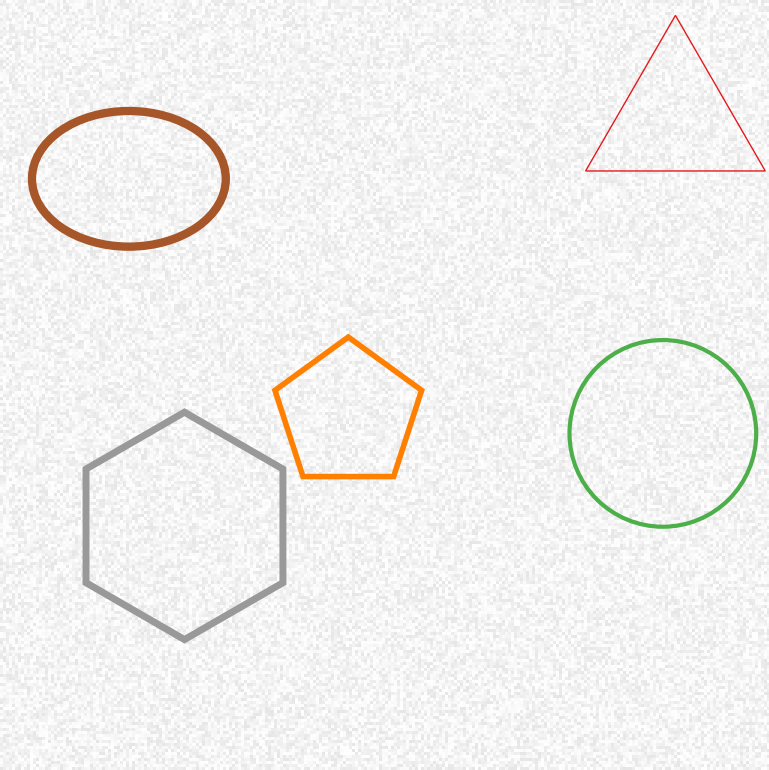[{"shape": "triangle", "thickness": 0.5, "radius": 0.67, "center": [0.877, 0.845]}, {"shape": "circle", "thickness": 1.5, "radius": 0.61, "center": [0.861, 0.437]}, {"shape": "pentagon", "thickness": 2, "radius": 0.5, "center": [0.452, 0.462]}, {"shape": "oval", "thickness": 3, "radius": 0.63, "center": [0.167, 0.768]}, {"shape": "hexagon", "thickness": 2.5, "radius": 0.74, "center": [0.24, 0.317]}]